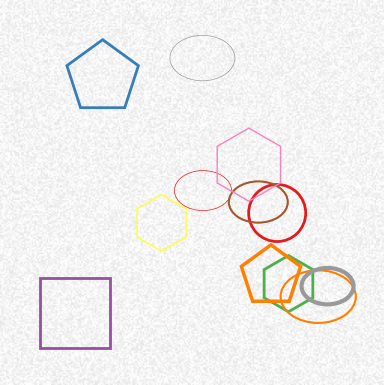[{"shape": "oval", "thickness": 0.5, "radius": 0.37, "center": [0.527, 0.505]}, {"shape": "circle", "thickness": 2, "radius": 0.37, "center": [0.72, 0.447]}, {"shape": "pentagon", "thickness": 2, "radius": 0.49, "center": [0.267, 0.799]}, {"shape": "hexagon", "thickness": 2, "radius": 0.37, "center": [0.749, 0.263]}, {"shape": "square", "thickness": 2, "radius": 0.46, "center": [0.196, 0.188]}, {"shape": "oval", "thickness": 1.5, "radius": 0.49, "center": [0.827, 0.23]}, {"shape": "pentagon", "thickness": 2.5, "radius": 0.4, "center": [0.704, 0.283]}, {"shape": "hexagon", "thickness": 1, "radius": 0.37, "center": [0.42, 0.421]}, {"shape": "oval", "thickness": 1.5, "radius": 0.38, "center": [0.671, 0.475]}, {"shape": "hexagon", "thickness": 1, "radius": 0.47, "center": [0.646, 0.572]}, {"shape": "oval", "thickness": 3, "radius": 0.34, "center": [0.851, 0.257]}, {"shape": "oval", "thickness": 0.5, "radius": 0.42, "center": [0.526, 0.849]}]